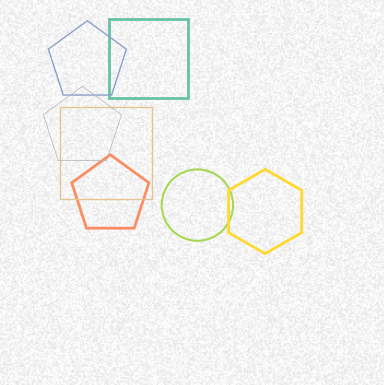[{"shape": "square", "thickness": 2, "radius": 0.51, "center": [0.385, 0.847]}, {"shape": "pentagon", "thickness": 2, "radius": 0.53, "center": [0.287, 0.493]}, {"shape": "pentagon", "thickness": 1, "radius": 0.53, "center": [0.227, 0.839]}, {"shape": "circle", "thickness": 1.5, "radius": 0.46, "center": [0.513, 0.467]}, {"shape": "hexagon", "thickness": 2, "radius": 0.55, "center": [0.689, 0.451]}, {"shape": "square", "thickness": 1, "radius": 0.59, "center": [0.276, 0.603]}, {"shape": "pentagon", "thickness": 0.5, "radius": 0.53, "center": [0.214, 0.669]}]